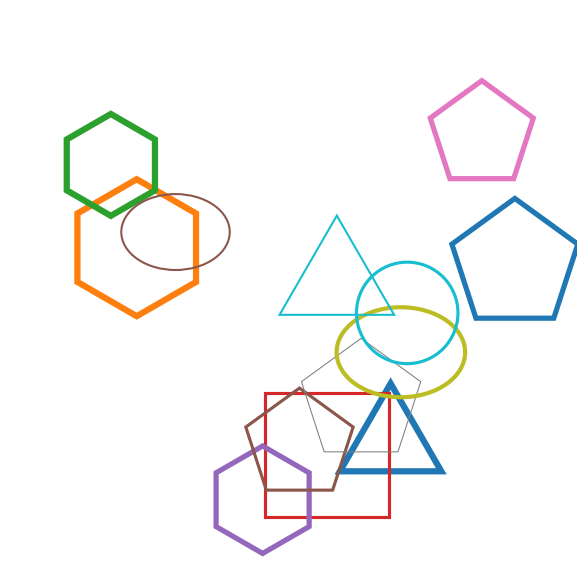[{"shape": "triangle", "thickness": 3, "radius": 0.51, "center": [0.676, 0.234]}, {"shape": "pentagon", "thickness": 2.5, "radius": 0.57, "center": [0.892, 0.541]}, {"shape": "hexagon", "thickness": 3, "radius": 0.59, "center": [0.237, 0.57]}, {"shape": "hexagon", "thickness": 3, "radius": 0.44, "center": [0.192, 0.714]}, {"shape": "square", "thickness": 1.5, "radius": 0.54, "center": [0.567, 0.211]}, {"shape": "hexagon", "thickness": 2.5, "radius": 0.47, "center": [0.455, 0.134]}, {"shape": "pentagon", "thickness": 1.5, "radius": 0.49, "center": [0.519, 0.229]}, {"shape": "oval", "thickness": 1, "radius": 0.47, "center": [0.304, 0.597]}, {"shape": "pentagon", "thickness": 2.5, "radius": 0.47, "center": [0.834, 0.766]}, {"shape": "pentagon", "thickness": 0.5, "radius": 0.54, "center": [0.625, 0.305]}, {"shape": "oval", "thickness": 2, "radius": 0.56, "center": [0.694, 0.389]}, {"shape": "circle", "thickness": 1.5, "radius": 0.44, "center": [0.705, 0.457]}, {"shape": "triangle", "thickness": 1, "radius": 0.57, "center": [0.583, 0.511]}]